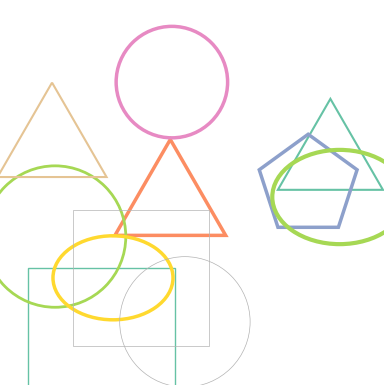[{"shape": "square", "thickness": 1, "radius": 0.96, "center": [0.263, 0.112]}, {"shape": "triangle", "thickness": 1.5, "radius": 0.79, "center": [0.858, 0.586]}, {"shape": "triangle", "thickness": 2.5, "radius": 0.83, "center": [0.442, 0.472]}, {"shape": "pentagon", "thickness": 2.5, "radius": 0.67, "center": [0.8, 0.518]}, {"shape": "circle", "thickness": 2.5, "radius": 0.72, "center": [0.446, 0.787]}, {"shape": "circle", "thickness": 2, "radius": 0.92, "center": [0.143, 0.386]}, {"shape": "oval", "thickness": 3, "radius": 0.87, "center": [0.882, 0.488]}, {"shape": "oval", "thickness": 2.5, "radius": 0.78, "center": [0.293, 0.278]}, {"shape": "triangle", "thickness": 1.5, "radius": 0.82, "center": [0.135, 0.622]}, {"shape": "square", "thickness": 0.5, "radius": 0.88, "center": [0.366, 0.278]}, {"shape": "circle", "thickness": 0.5, "radius": 0.85, "center": [0.48, 0.164]}]